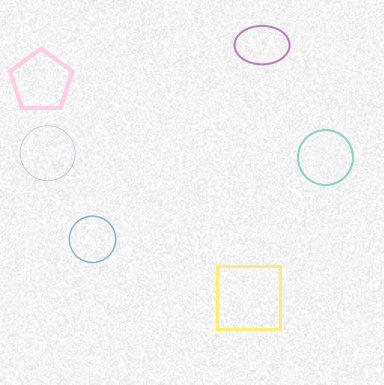[{"shape": "circle", "thickness": 1.5, "radius": 0.36, "center": [0.845, 0.591]}, {"shape": "circle", "thickness": 0.5, "radius": 0.36, "center": [0.124, 0.602]}, {"shape": "circle", "thickness": 1, "radius": 0.3, "center": [0.24, 0.378]}, {"shape": "pentagon", "thickness": 3, "radius": 0.43, "center": [0.107, 0.788]}, {"shape": "oval", "thickness": 1.5, "radius": 0.36, "center": [0.681, 0.883]}, {"shape": "square", "thickness": 2, "radius": 0.41, "center": [0.646, 0.227]}]